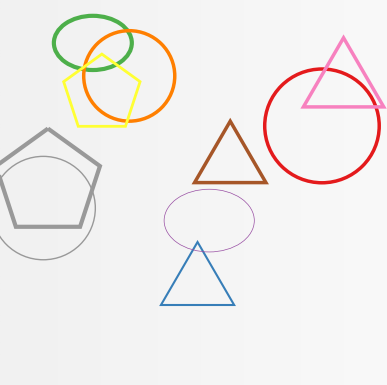[{"shape": "circle", "thickness": 2.5, "radius": 0.74, "center": [0.831, 0.673]}, {"shape": "triangle", "thickness": 1.5, "radius": 0.55, "center": [0.51, 0.262]}, {"shape": "oval", "thickness": 3, "radius": 0.5, "center": [0.24, 0.889]}, {"shape": "oval", "thickness": 0.5, "radius": 0.58, "center": [0.54, 0.427]}, {"shape": "circle", "thickness": 2.5, "radius": 0.59, "center": [0.334, 0.803]}, {"shape": "pentagon", "thickness": 2, "radius": 0.52, "center": [0.263, 0.756]}, {"shape": "triangle", "thickness": 2.5, "radius": 0.53, "center": [0.594, 0.579]}, {"shape": "triangle", "thickness": 2.5, "radius": 0.6, "center": [0.887, 0.782]}, {"shape": "circle", "thickness": 1, "radius": 0.67, "center": [0.112, 0.46]}, {"shape": "pentagon", "thickness": 3, "radius": 0.71, "center": [0.124, 0.525]}]